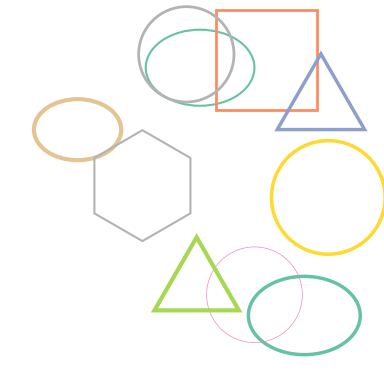[{"shape": "oval", "thickness": 2.5, "radius": 0.73, "center": [0.79, 0.18]}, {"shape": "oval", "thickness": 1.5, "radius": 0.71, "center": [0.52, 0.824]}, {"shape": "square", "thickness": 2, "radius": 0.65, "center": [0.692, 0.843]}, {"shape": "triangle", "thickness": 2.5, "radius": 0.66, "center": [0.834, 0.729]}, {"shape": "circle", "thickness": 0.5, "radius": 0.62, "center": [0.661, 0.234]}, {"shape": "triangle", "thickness": 3, "radius": 0.63, "center": [0.511, 0.257]}, {"shape": "circle", "thickness": 2.5, "radius": 0.74, "center": [0.853, 0.487]}, {"shape": "oval", "thickness": 3, "radius": 0.57, "center": [0.202, 0.663]}, {"shape": "circle", "thickness": 2, "radius": 0.62, "center": [0.484, 0.859]}, {"shape": "hexagon", "thickness": 1.5, "radius": 0.72, "center": [0.37, 0.518]}]